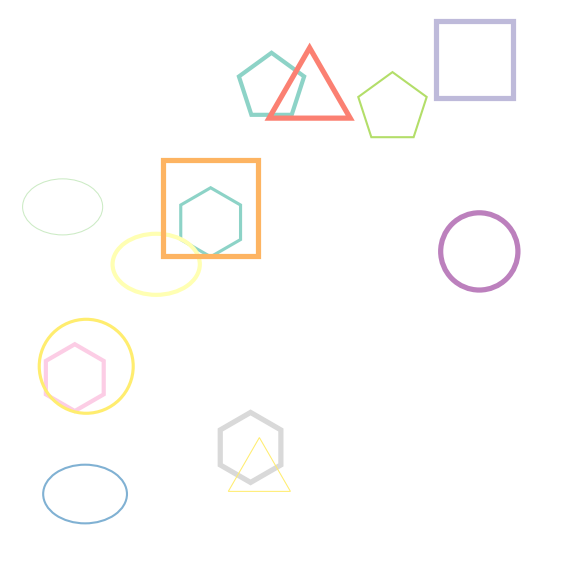[{"shape": "hexagon", "thickness": 1.5, "radius": 0.3, "center": [0.365, 0.614]}, {"shape": "pentagon", "thickness": 2, "radius": 0.3, "center": [0.47, 0.848]}, {"shape": "oval", "thickness": 2, "radius": 0.38, "center": [0.27, 0.541]}, {"shape": "square", "thickness": 2.5, "radius": 0.33, "center": [0.821, 0.897]}, {"shape": "triangle", "thickness": 2.5, "radius": 0.41, "center": [0.536, 0.835]}, {"shape": "oval", "thickness": 1, "radius": 0.36, "center": [0.147, 0.144]}, {"shape": "square", "thickness": 2.5, "radius": 0.41, "center": [0.364, 0.639]}, {"shape": "pentagon", "thickness": 1, "radius": 0.31, "center": [0.68, 0.812]}, {"shape": "hexagon", "thickness": 2, "radius": 0.29, "center": [0.13, 0.345]}, {"shape": "hexagon", "thickness": 2.5, "radius": 0.3, "center": [0.434, 0.224]}, {"shape": "circle", "thickness": 2.5, "radius": 0.33, "center": [0.83, 0.564]}, {"shape": "oval", "thickness": 0.5, "radius": 0.35, "center": [0.108, 0.641]}, {"shape": "triangle", "thickness": 0.5, "radius": 0.31, "center": [0.449, 0.179]}, {"shape": "circle", "thickness": 1.5, "radius": 0.41, "center": [0.149, 0.365]}]